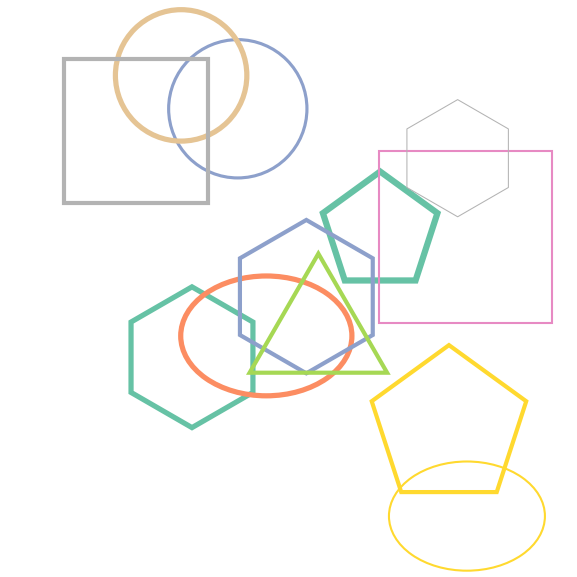[{"shape": "hexagon", "thickness": 2.5, "radius": 0.61, "center": [0.332, 0.381]}, {"shape": "pentagon", "thickness": 3, "radius": 0.52, "center": [0.658, 0.598]}, {"shape": "oval", "thickness": 2.5, "radius": 0.74, "center": [0.461, 0.417]}, {"shape": "hexagon", "thickness": 2, "radius": 0.66, "center": [0.53, 0.485]}, {"shape": "circle", "thickness": 1.5, "radius": 0.6, "center": [0.412, 0.811]}, {"shape": "square", "thickness": 1, "radius": 0.75, "center": [0.806, 0.589]}, {"shape": "triangle", "thickness": 2, "radius": 0.69, "center": [0.551, 0.422]}, {"shape": "pentagon", "thickness": 2, "radius": 0.7, "center": [0.777, 0.261]}, {"shape": "oval", "thickness": 1, "radius": 0.68, "center": [0.809, 0.105]}, {"shape": "circle", "thickness": 2.5, "radius": 0.57, "center": [0.314, 0.869]}, {"shape": "square", "thickness": 2, "radius": 0.62, "center": [0.235, 0.773]}, {"shape": "hexagon", "thickness": 0.5, "radius": 0.51, "center": [0.792, 0.725]}]